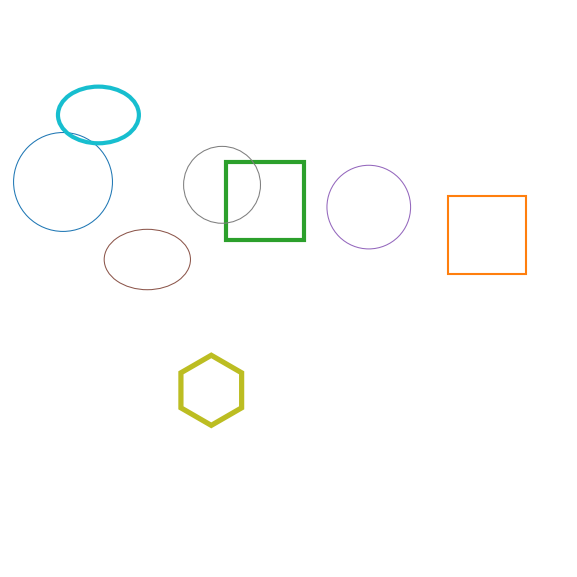[{"shape": "circle", "thickness": 0.5, "radius": 0.43, "center": [0.109, 0.684]}, {"shape": "square", "thickness": 1, "radius": 0.34, "center": [0.844, 0.593]}, {"shape": "square", "thickness": 2, "radius": 0.34, "center": [0.459, 0.651]}, {"shape": "circle", "thickness": 0.5, "radius": 0.36, "center": [0.639, 0.641]}, {"shape": "oval", "thickness": 0.5, "radius": 0.37, "center": [0.255, 0.55]}, {"shape": "circle", "thickness": 0.5, "radius": 0.33, "center": [0.384, 0.679]}, {"shape": "hexagon", "thickness": 2.5, "radius": 0.3, "center": [0.366, 0.323]}, {"shape": "oval", "thickness": 2, "radius": 0.35, "center": [0.17, 0.8]}]